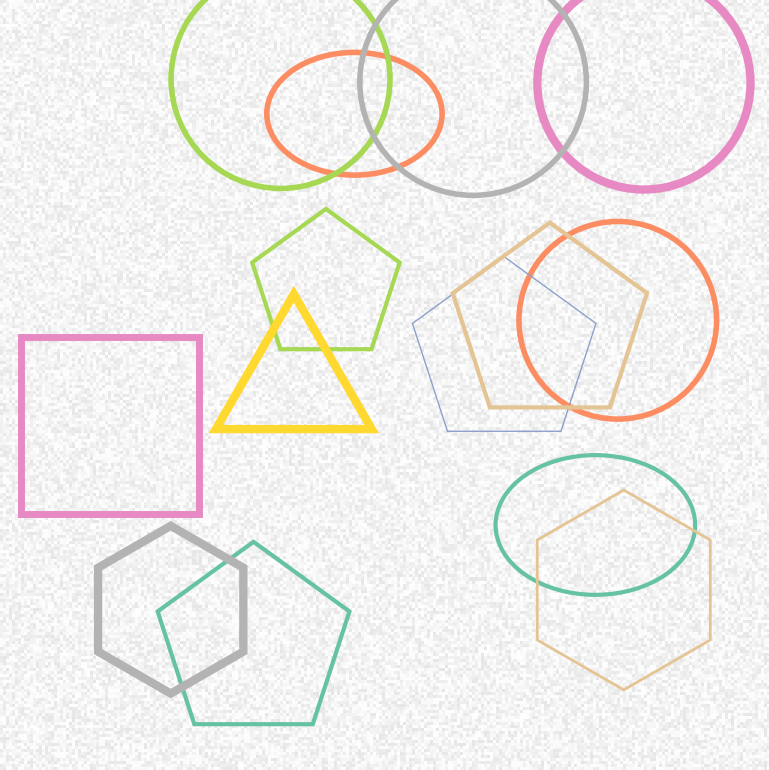[{"shape": "oval", "thickness": 1.5, "radius": 0.65, "center": [0.773, 0.318]}, {"shape": "pentagon", "thickness": 1.5, "radius": 0.65, "center": [0.329, 0.165]}, {"shape": "circle", "thickness": 2, "radius": 0.64, "center": [0.802, 0.584]}, {"shape": "oval", "thickness": 2, "radius": 0.57, "center": [0.46, 0.852]}, {"shape": "pentagon", "thickness": 0.5, "radius": 0.63, "center": [0.655, 0.541]}, {"shape": "circle", "thickness": 3, "radius": 0.69, "center": [0.836, 0.892]}, {"shape": "square", "thickness": 2.5, "radius": 0.58, "center": [0.142, 0.447]}, {"shape": "circle", "thickness": 2, "radius": 0.71, "center": [0.364, 0.897]}, {"shape": "pentagon", "thickness": 1.5, "radius": 0.5, "center": [0.423, 0.628]}, {"shape": "triangle", "thickness": 3, "radius": 0.58, "center": [0.382, 0.501]}, {"shape": "hexagon", "thickness": 1, "radius": 0.65, "center": [0.81, 0.234]}, {"shape": "pentagon", "thickness": 1.5, "radius": 0.66, "center": [0.714, 0.578]}, {"shape": "circle", "thickness": 2, "radius": 0.74, "center": [0.614, 0.893]}, {"shape": "hexagon", "thickness": 3, "radius": 0.54, "center": [0.222, 0.208]}]